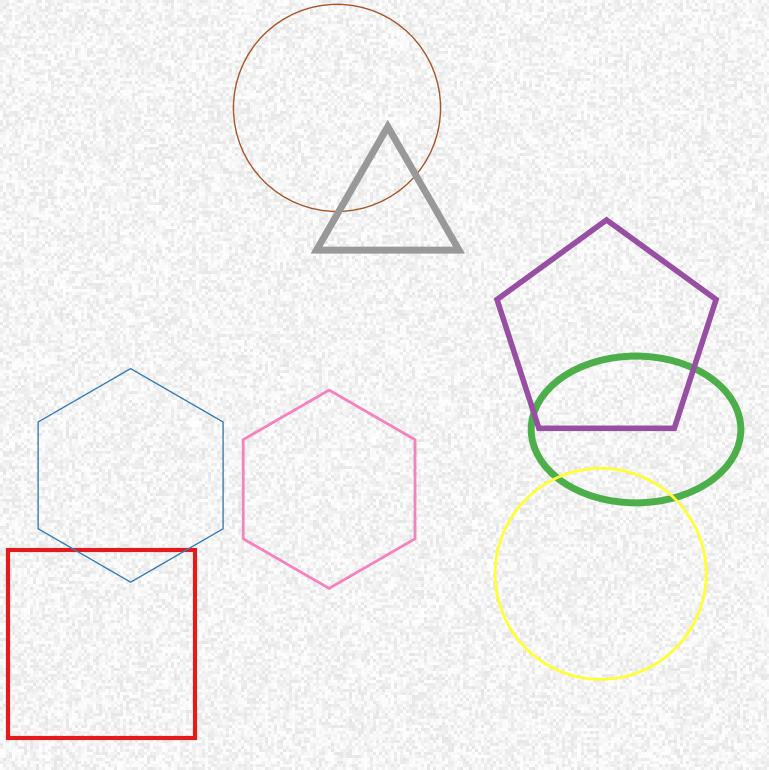[{"shape": "square", "thickness": 1.5, "radius": 0.61, "center": [0.131, 0.164]}, {"shape": "hexagon", "thickness": 0.5, "radius": 0.69, "center": [0.17, 0.383]}, {"shape": "oval", "thickness": 2.5, "radius": 0.68, "center": [0.826, 0.442]}, {"shape": "pentagon", "thickness": 2, "radius": 0.75, "center": [0.788, 0.565]}, {"shape": "circle", "thickness": 1, "radius": 0.69, "center": [0.78, 0.255]}, {"shape": "circle", "thickness": 0.5, "radius": 0.67, "center": [0.438, 0.86]}, {"shape": "hexagon", "thickness": 1, "radius": 0.64, "center": [0.427, 0.365]}, {"shape": "triangle", "thickness": 2.5, "radius": 0.53, "center": [0.504, 0.729]}]